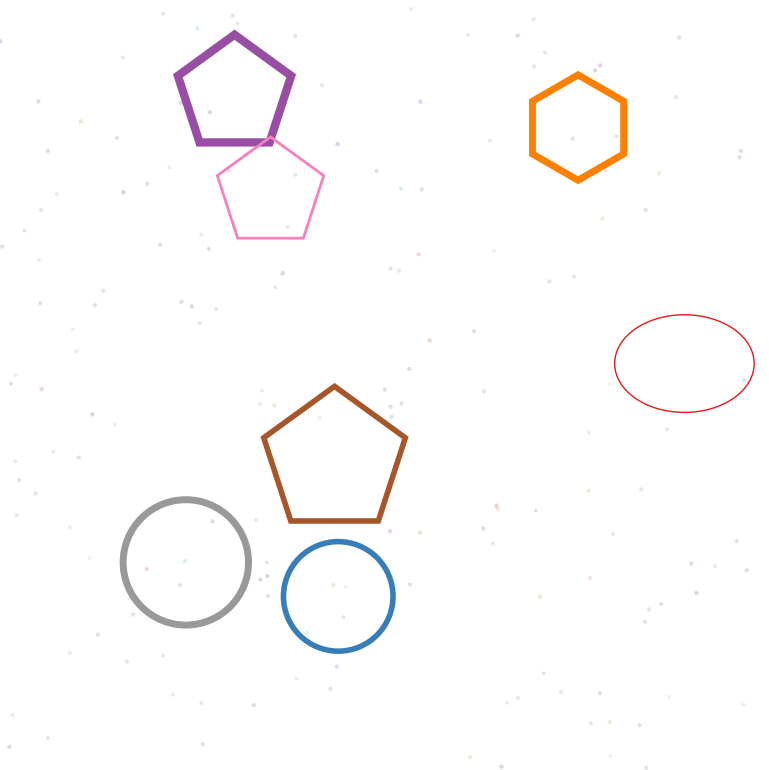[{"shape": "oval", "thickness": 0.5, "radius": 0.45, "center": [0.889, 0.528]}, {"shape": "circle", "thickness": 2, "radius": 0.36, "center": [0.439, 0.225]}, {"shape": "pentagon", "thickness": 3, "radius": 0.39, "center": [0.305, 0.878]}, {"shape": "hexagon", "thickness": 2.5, "radius": 0.34, "center": [0.751, 0.834]}, {"shape": "pentagon", "thickness": 2, "radius": 0.48, "center": [0.434, 0.402]}, {"shape": "pentagon", "thickness": 1, "radius": 0.36, "center": [0.351, 0.749]}, {"shape": "circle", "thickness": 2.5, "radius": 0.41, "center": [0.241, 0.27]}]